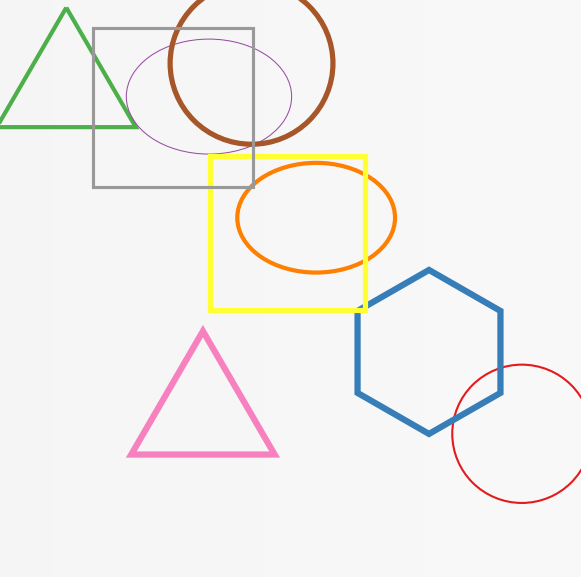[{"shape": "circle", "thickness": 1, "radius": 0.6, "center": [0.898, 0.248]}, {"shape": "hexagon", "thickness": 3, "radius": 0.71, "center": [0.738, 0.39]}, {"shape": "triangle", "thickness": 2, "radius": 0.69, "center": [0.114, 0.848]}, {"shape": "oval", "thickness": 0.5, "radius": 0.71, "center": [0.36, 0.832]}, {"shape": "oval", "thickness": 2, "radius": 0.68, "center": [0.544, 0.622]}, {"shape": "square", "thickness": 2.5, "radius": 0.67, "center": [0.495, 0.595]}, {"shape": "circle", "thickness": 2.5, "radius": 0.7, "center": [0.433, 0.889]}, {"shape": "triangle", "thickness": 3, "radius": 0.71, "center": [0.349, 0.283]}, {"shape": "square", "thickness": 1.5, "radius": 0.69, "center": [0.297, 0.814]}]